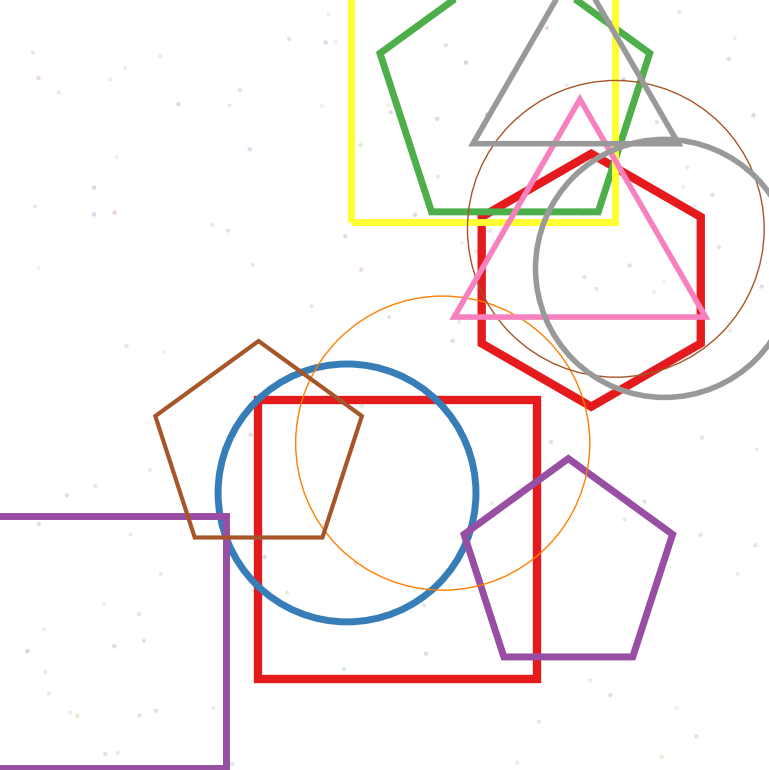[{"shape": "hexagon", "thickness": 3, "radius": 0.82, "center": [0.768, 0.636]}, {"shape": "square", "thickness": 3, "radius": 0.91, "center": [0.516, 0.299]}, {"shape": "circle", "thickness": 2.5, "radius": 0.84, "center": [0.451, 0.36]}, {"shape": "pentagon", "thickness": 2.5, "radius": 0.92, "center": [0.669, 0.874]}, {"shape": "pentagon", "thickness": 2.5, "radius": 0.71, "center": [0.738, 0.262]}, {"shape": "square", "thickness": 2.5, "radius": 0.82, "center": [0.13, 0.167]}, {"shape": "circle", "thickness": 0.5, "radius": 0.95, "center": [0.575, 0.424]}, {"shape": "square", "thickness": 2.5, "radius": 0.86, "center": [0.627, 0.884]}, {"shape": "circle", "thickness": 0.5, "radius": 0.96, "center": [0.8, 0.703]}, {"shape": "pentagon", "thickness": 1.5, "radius": 0.71, "center": [0.336, 0.416]}, {"shape": "triangle", "thickness": 2, "radius": 0.94, "center": [0.753, 0.683]}, {"shape": "triangle", "thickness": 2, "radius": 0.77, "center": [0.748, 0.89]}, {"shape": "circle", "thickness": 2, "radius": 0.84, "center": [0.863, 0.651]}]